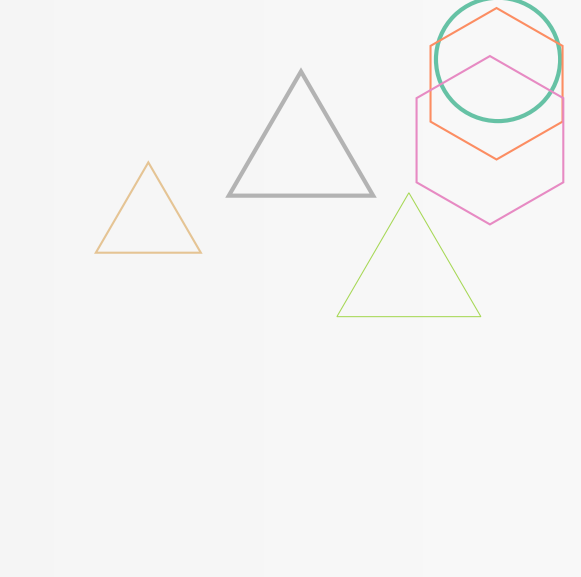[{"shape": "circle", "thickness": 2, "radius": 0.53, "center": [0.857, 0.896]}, {"shape": "hexagon", "thickness": 1, "radius": 0.66, "center": [0.854, 0.854]}, {"shape": "hexagon", "thickness": 1, "radius": 0.73, "center": [0.843, 0.756]}, {"shape": "triangle", "thickness": 0.5, "radius": 0.72, "center": [0.703, 0.522]}, {"shape": "triangle", "thickness": 1, "radius": 0.52, "center": [0.255, 0.614]}, {"shape": "triangle", "thickness": 2, "radius": 0.72, "center": [0.518, 0.732]}]